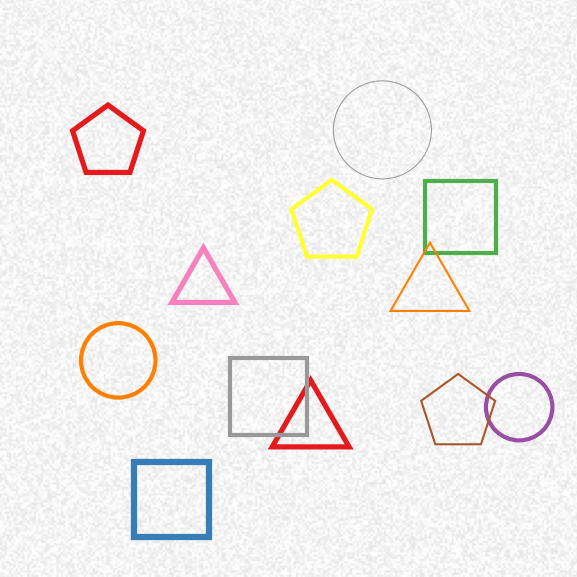[{"shape": "pentagon", "thickness": 2.5, "radius": 0.32, "center": [0.187, 0.753]}, {"shape": "triangle", "thickness": 2.5, "radius": 0.38, "center": [0.538, 0.264]}, {"shape": "square", "thickness": 3, "radius": 0.33, "center": [0.297, 0.134]}, {"shape": "square", "thickness": 2, "radius": 0.31, "center": [0.798, 0.623]}, {"shape": "circle", "thickness": 2, "radius": 0.29, "center": [0.899, 0.294]}, {"shape": "circle", "thickness": 2, "radius": 0.32, "center": [0.205, 0.375]}, {"shape": "triangle", "thickness": 1, "radius": 0.39, "center": [0.745, 0.5]}, {"shape": "pentagon", "thickness": 2, "radius": 0.37, "center": [0.575, 0.614]}, {"shape": "pentagon", "thickness": 1, "radius": 0.34, "center": [0.793, 0.284]}, {"shape": "triangle", "thickness": 2.5, "radius": 0.32, "center": [0.352, 0.507]}, {"shape": "circle", "thickness": 0.5, "radius": 0.42, "center": [0.662, 0.774]}, {"shape": "square", "thickness": 2, "radius": 0.34, "center": [0.465, 0.312]}]